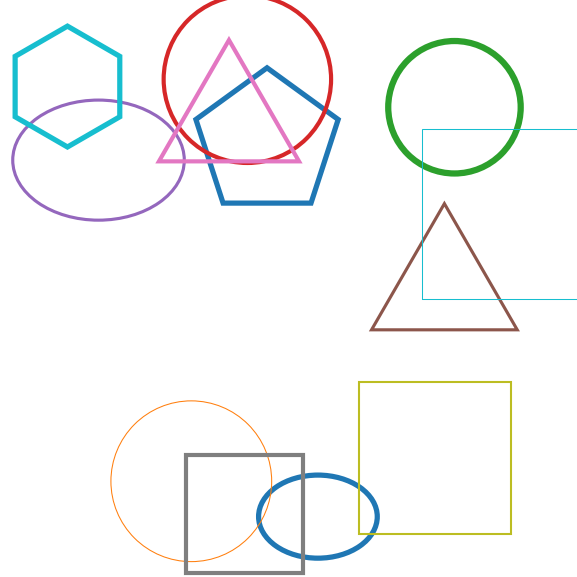[{"shape": "pentagon", "thickness": 2.5, "radius": 0.65, "center": [0.462, 0.752]}, {"shape": "oval", "thickness": 2.5, "radius": 0.51, "center": [0.551, 0.105]}, {"shape": "circle", "thickness": 0.5, "radius": 0.7, "center": [0.331, 0.166]}, {"shape": "circle", "thickness": 3, "radius": 0.57, "center": [0.787, 0.813]}, {"shape": "circle", "thickness": 2, "radius": 0.72, "center": [0.428, 0.862]}, {"shape": "oval", "thickness": 1.5, "radius": 0.74, "center": [0.171, 0.722]}, {"shape": "triangle", "thickness": 1.5, "radius": 0.73, "center": [0.77, 0.501]}, {"shape": "triangle", "thickness": 2, "radius": 0.7, "center": [0.396, 0.79]}, {"shape": "square", "thickness": 2, "radius": 0.51, "center": [0.423, 0.109]}, {"shape": "square", "thickness": 1, "radius": 0.66, "center": [0.754, 0.206]}, {"shape": "hexagon", "thickness": 2.5, "radius": 0.52, "center": [0.117, 0.849]}, {"shape": "square", "thickness": 0.5, "radius": 0.74, "center": [0.878, 0.628]}]